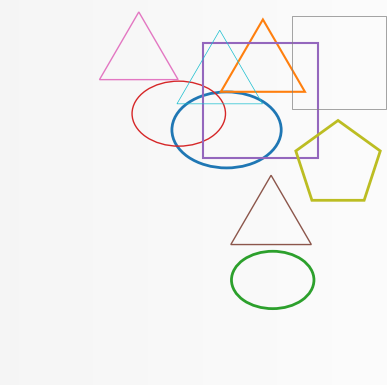[{"shape": "oval", "thickness": 2, "radius": 0.71, "center": [0.585, 0.663]}, {"shape": "triangle", "thickness": 1.5, "radius": 0.63, "center": [0.678, 0.824]}, {"shape": "oval", "thickness": 2, "radius": 0.53, "center": [0.704, 0.273]}, {"shape": "oval", "thickness": 1, "radius": 0.6, "center": [0.461, 0.705]}, {"shape": "square", "thickness": 1.5, "radius": 0.74, "center": [0.673, 0.739]}, {"shape": "triangle", "thickness": 1, "radius": 0.6, "center": [0.7, 0.425]}, {"shape": "triangle", "thickness": 1, "radius": 0.59, "center": [0.358, 0.852]}, {"shape": "square", "thickness": 0.5, "radius": 0.61, "center": [0.876, 0.838]}, {"shape": "pentagon", "thickness": 2, "radius": 0.57, "center": [0.872, 0.572]}, {"shape": "triangle", "thickness": 0.5, "radius": 0.64, "center": [0.567, 0.794]}]